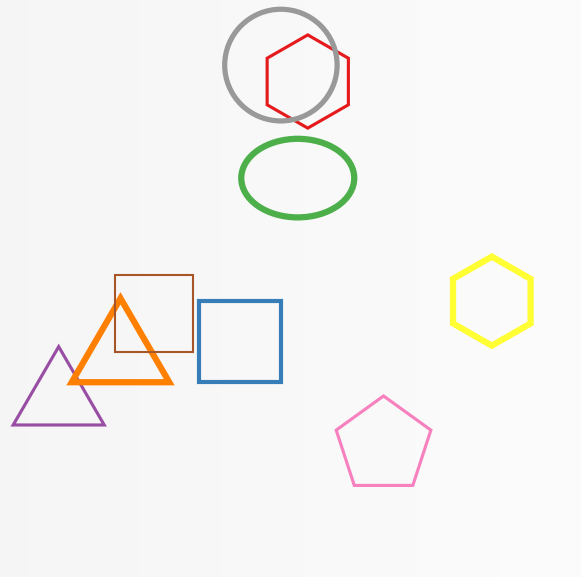[{"shape": "hexagon", "thickness": 1.5, "radius": 0.4, "center": [0.529, 0.858]}, {"shape": "square", "thickness": 2, "radius": 0.35, "center": [0.412, 0.408]}, {"shape": "oval", "thickness": 3, "radius": 0.49, "center": [0.512, 0.691]}, {"shape": "triangle", "thickness": 1.5, "radius": 0.45, "center": [0.101, 0.308]}, {"shape": "triangle", "thickness": 3, "radius": 0.48, "center": [0.207, 0.386]}, {"shape": "hexagon", "thickness": 3, "radius": 0.39, "center": [0.846, 0.478]}, {"shape": "square", "thickness": 1, "radius": 0.34, "center": [0.265, 0.456]}, {"shape": "pentagon", "thickness": 1.5, "radius": 0.43, "center": [0.66, 0.228]}, {"shape": "circle", "thickness": 2.5, "radius": 0.48, "center": [0.483, 0.886]}]